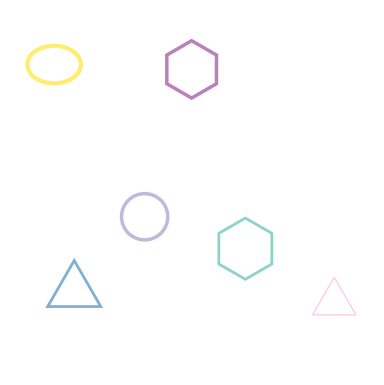[{"shape": "hexagon", "thickness": 2, "radius": 0.4, "center": [0.637, 0.354]}, {"shape": "circle", "thickness": 2.5, "radius": 0.3, "center": [0.376, 0.437]}, {"shape": "triangle", "thickness": 2, "radius": 0.4, "center": [0.193, 0.244]}, {"shape": "triangle", "thickness": 1, "radius": 0.33, "center": [0.868, 0.215]}, {"shape": "hexagon", "thickness": 2.5, "radius": 0.37, "center": [0.498, 0.82]}, {"shape": "oval", "thickness": 3, "radius": 0.35, "center": [0.14, 0.832]}]